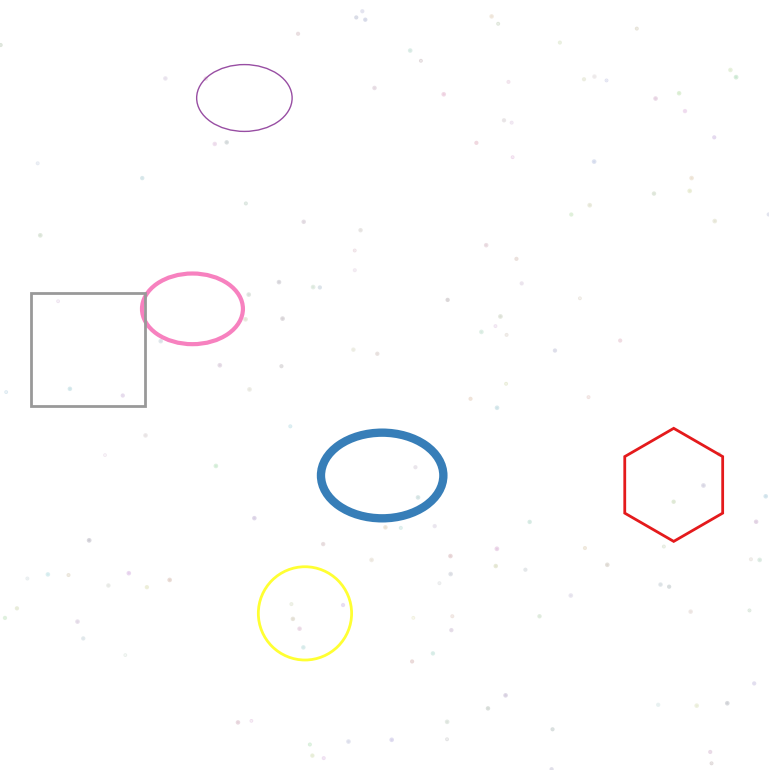[{"shape": "hexagon", "thickness": 1, "radius": 0.37, "center": [0.875, 0.37]}, {"shape": "oval", "thickness": 3, "radius": 0.4, "center": [0.496, 0.382]}, {"shape": "oval", "thickness": 0.5, "radius": 0.31, "center": [0.317, 0.873]}, {"shape": "circle", "thickness": 1, "radius": 0.3, "center": [0.396, 0.203]}, {"shape": "oval", "thickness": 1.5, "radius": 0.33, "center": [0.25, 0.599]}, {"shape": "square", "thickness": 1, "radius": 0.37, "center": [0.114, 0.546]}]